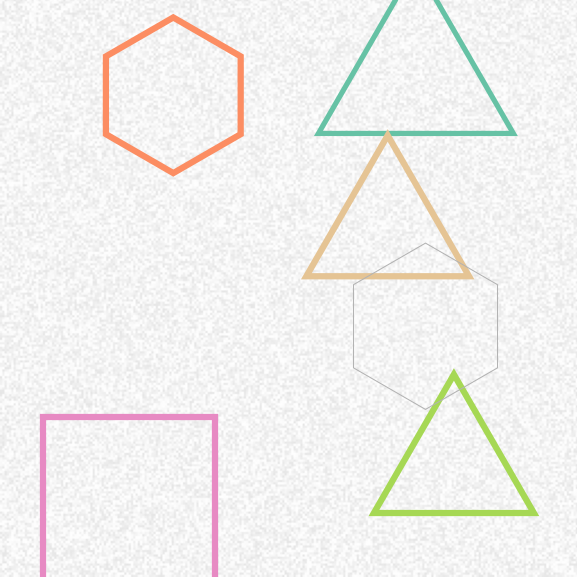[{"shape": "triangle", "thickness": 2.5, "radius": 0.97, "center": [0.72, 0.866]}, {"shape": "hexagon", "thickness": 3, "radius": 0.67, "center": [0.3, 0.834]}, {"shape": "square", "thickness": 3, "radius": 0.75, "center": [0.223, 0.128]}, {"shape": "triangle", "thickness": 3, "radius": 0.8, "center": [0.786, 0.191]}, {"shape": "triangle", "thickness": 3, "radius": 0.81, "center": [0.671, 0.602]}, {"shape": "hexagon", "thickness": 0.5, "radius": 0.72, "center": [0.737, 0.434]}]